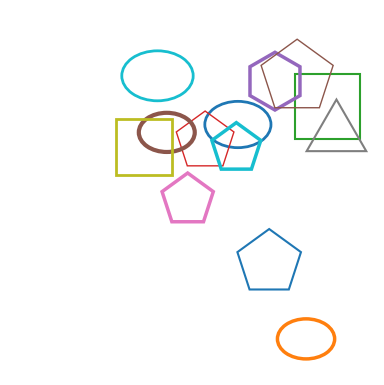[{"shape": "pentagon", "thickness": 1.5, "radius": 0.43, "center": [0.699, 0.318]}, {"shape": "oval", "thickness": 2, "radius": 0.43, "center": [0.618, 0.677]}, {"shape": "oval", "thickness": 2.5, "radius": 0.37, "center": [0.795, 0.12]}, {"shape": "square", "thickness": 1.5, "radius": 0.42, "center": [0.851, 0.724]}, {"shape": "pentagon", "thickness": 1, "radius": 0.39, "center": [0.533, 0.633]}, {"shape": "hexagon", "thickness": 2.5, "radius": 0.37, "center": [0.714, 0.789]}, {"shape": "oval", "thickness": 3, "radius": 0.36, "center": [0.433, 0.656]}, {"shape": "pentagon", "thickness": 1, "radius": 0.49, "center": [0.772, 0.8]}, {"shape": "pentagon", "thickness": 2.5, "radius": 0.35, "center": [0.487, 0.481]}, {"shape": "triangle", "thickness": 1.5, "radius": 0.45, "center": [0.874, 0.652]}, {"shape": "square", "thickness": 2, "radius": 0.36, "center": [0.375, 0.619]}, {"shape": "pentagon", "thickness": 2.5, "radius": 0.33, "center": [0.614, 0.615]}, {"shape": "oval", "thickness": 2, "radius": 0.46, "center": [0.409, 0.803]}]